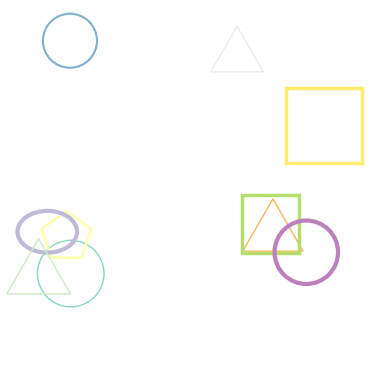[{"shape": "circle", "thickness": 1, "radius": 0.43, "center": [0.184, 0.289]}, {"shape": "pentagon", "thickness": 2, "radius": 0.34, "center": [0.173, 0.385]}, {"shape": "oval", "thickness": 3, "radius": 0.39, "center": [0.123, 0.398]}, {"shape": "circle", "thickness": 1.5, "radius": 0.35, "center": [0.182, 0.894]}, {"shape": "triangle", "thickness": 1, "radius": 0.45, "center": [0.709, 0.393]}, {"shape": "square", "thickness": 2.5, "radius": 0.37, "center": [0.702, 0.418]}, {"shape": "triangle", "thickness": 0.5, "radius": 0.4, "center": [0.616, 0.853]}, {"shape": "circle", "thickness": 3, "radius": 0.41, "center": [0.796, 0.345]}, {"shape": "triangle", "thickness": 1, "radius": 0.48, "center": [0.1, 0.284]}, {"shape": "square", "thickness": 2.5, "radius": 0.49, "center": [0.842, 0.674]}]